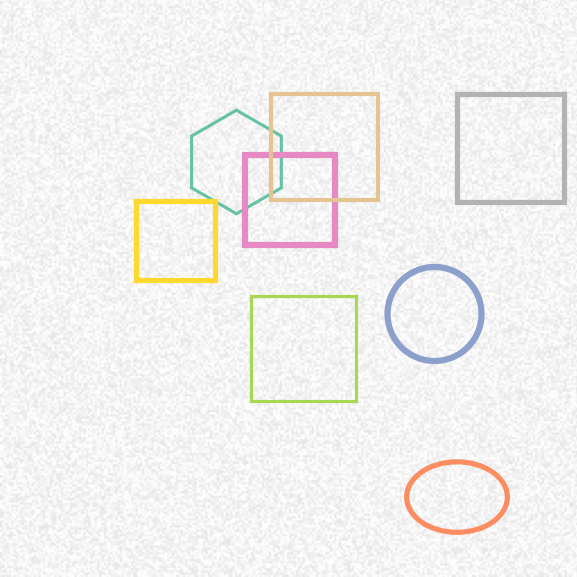[{"shape": "hexagon", "thickness": 1.5, "radius": 0.45, "center": [0.409, 0.719]}, {"shape": "oval", "thickness": 2.5, "radius": 0.44, "center": [0.791, 0.138]}, {"shape": "circle", "thickness": 3, "radius": 0.41, "center": [0.752, 0.455]}, {"shape": "square", "thickness": 3, "radius": 0.39, "center": [0.502, 0.653]}, {"shape": "square", "thickness": 1.5, "radius": 0.45, "center": [0.526, 0.395]}, {"shape": "square", "thickness": 2.5, "radius": 0.34, "center": [0.304, 0.583]}, {"shape": "square", "thickness": 2, "radius": 0.46, "center": [0.562, 0.744]}, {"shape": "square", "thickness": 2.5, "radius": 0.47, "center": [0.884, 0.743]}]